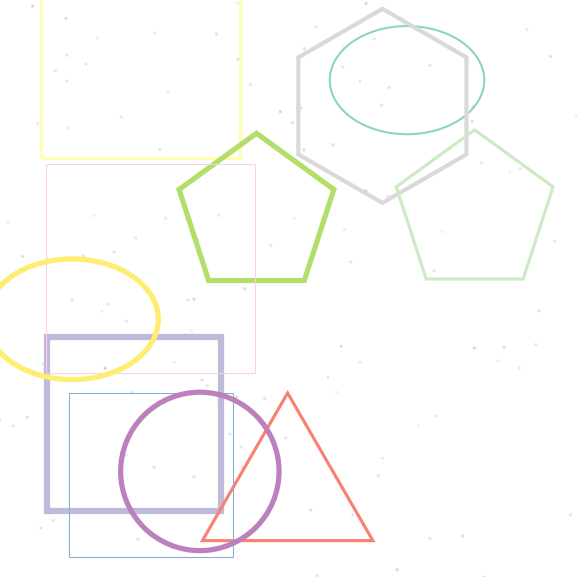[{"shape": "oval", "thickness": 1, "radius": 0.67, "center": [0.705, 0.86]}, {"shape": "square", "thickness": 1.5, "radius": 0.86, "center": [0.244, 0.898]}, {"shape": "square", "thickness": 3, "radius": 0.75, "center": [0.232, 0.266]}, {"shape": "triangle", "thickness": 1.5, "radius": 0.85, "center": [0.498, 0.148]}, {"shape": "square", "thickness": 0.5, "radius": 0.71, "center": [0.261, 0.176]}, {"shape": "pentagon", "thickness": 2.5, "radius": 0.7, "center": [0.444, 0.627]}, {"shape": "square", "thickness": 0.5, "radius": 0.9, "center": [0.26, 0.535]}, {"shape": "hexagon", "thickness": 2, "radius": 0.84, "center": [0.662, 0.816]}, {"shape": "circle", "thickness": 2.5, "radius": 0.69, "center": [0.346, 0.183]}, {"shape": "pentagon", "thickness": 1.5, "radius": 0.71, "center": [0.822, 0.631]}, {"shape": "oval", "thickness": 2.5, "radius": 0.75, "center": [0.125, 0.446]}]